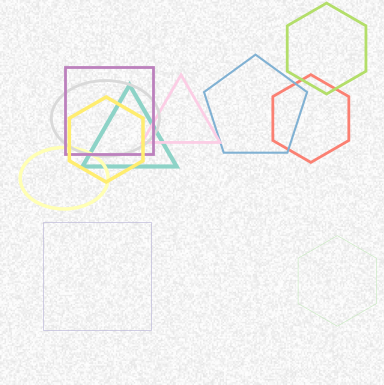[{"shape": "triangle", "thickness": 3, "radius": 0.71, "center": [0.336, 0.638]}, {"shape": "oval", "thickness": 2.5, "radius": 0.57, "center": [0.167, 0.537]}, {"shape": "square", "thickness": 0.5, "radius": 0.7, "center": [0.252, 0.282]}, {"shape": "hexagon", "thickness": 2, "radius": 0.57, "center": [0.807, 0.692]}, {"shape": "pentagon", "thickness": 1.5, "radius": 0.7, "center": [0.664, 0.717]}, {"shape": "hexagon", "thickness": 2, "radius": 0.59, "center": [0.848, 0.874]}, {"shape": "triangle", "thickness": 2, "radius": 0.59, "center": [0.47, 0.689]}, {"shape": "oval", "thickness": 2, "radius": 0.7, "center": [0.274, 0.693]}, {"shape": "square", "thickness": 2, "radius": 0.57, "center": [0.283, 0.712]}, {"shape": "hexagon", "thickness": 0.5, "radius": 0.59, "center": [0.876, 0.27]}, {"shape": "hexagon", "thickness": 2.5, "radius": 0.55, "center": [0.276, 0.638]}]